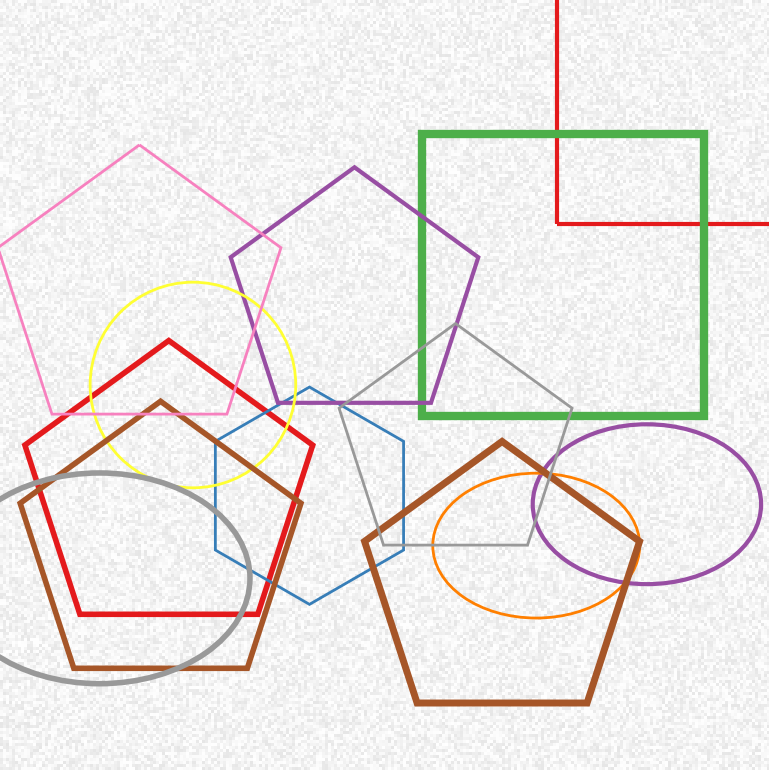[{"shape": "pentagon", "thickness": 2, "radius": 0.98, "center": [0.219, 0.361]}, {"shape": "square", "thickness": 1.5, "radius": 0.76, "center": [0.874, 0.86]}, {"shape": "hexagon", "thickness": 1, "radius": 0.71, "center": [0.402, 0.356]}, {"shape": "square", "thickness": 3, "radius": 0.92, "center": [0.732, 0.643]}, {"shape": "pentagon", "thickness": 1.5, "radius": 0.85, "center": [0.46, 0.614]}, {"shape": "oval", "thickness": 1.5, "radius": 0.74, "center": [0.84, 0.345]}, {"shape": "oval", "thickness": 1, "radius": 0.67, "center": [0.696, 0.291]}, {"shape": "circle", "thickness": 1, "radius": 0.67, "center": [0.251, 0.5]}, {"shape": "pentagon", "thickness": 2.5, "radius": 0.94, "center": [0.652, 0.239]}, {"shape": "pentagon", "thickness": 2, "radius": 0.96, "center": [0.209, 0.287]}, {"shape": "pentagon", "thickness": 1, "radius": 0.97, "center": [0.181, 0.619]}, {"shape": "oval", "thickness": 2, "radius": 0.98, "center": [0.129, 0.249]}, {"shape": "pentagon", "thickness": 1, "radius": 0.8, "center": [0.592, 0.421]}]